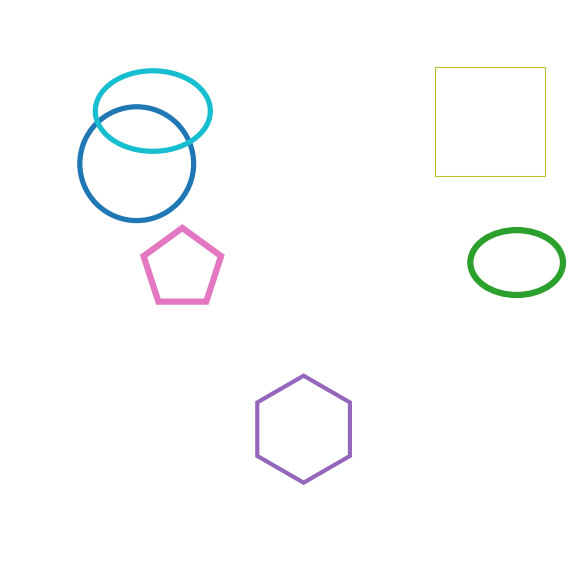[{"shape": "circle", "thickness": 2.5, "radius": 0.49, "center": [0.237, 0.716]}, {"shape": "oval", "thickness": 3, "radius": 0.4, "center": [0.895, 0.544]}, {"shape": "hexagon", "thickness": 2, "radius": 0.46, "center": [0.526, 0.256]}, {"shape": "pentagon", "thickness": 3, "radius": 0.35, "center": [0.316, 0.534]}, {"shape": "square", "thickness": 0.5, "radius": 0.47, "center": [0.848, 0.789]}, {"shape": "oval", "thickness": 2.5, "radius": 0.5, "center": [0.265, 0.807]}]